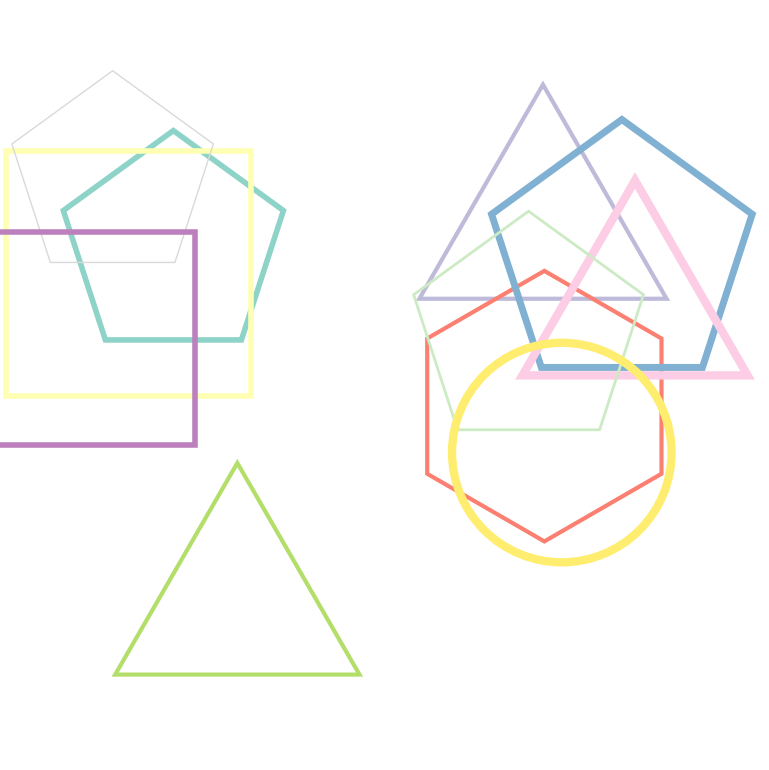[{"shape": "pentagon", "thickness": 2, "radius": 0.75, "center": [0.225, 0.68]}, {"shape": "square", "thickness": 2, "radius": 0.8, "center": [0.167, 0.645]}, {"shape": "triangle", "thickness": 1.5, "radius": 0.93, "center": [0.705, 0.705]}, {"shape": "hexagon", "thickness": 1.5, "radius": 0.88, "center": [0.707, 0.473]}, {"shape": "pentagon", "thickness": 2.5, "radius": 0.89, "center": [0.808, 0.667]}, {"shape": "triangle", "thickness": 1.5, "radius": 0.92, "center": [0.308, 0.216]}, {"shape": "triangle", "thickness": 3, "radius": 0.84, "center": [0.825, 0.597]}, {"shape": "pentagon", "thickness": 0.5, "radius": 0.69, "center": [0.146, 0.77]}, {"shape": "square", "thickness": 2, "radius": 0.69, "center": [0.115, 0.56]}, {"shape": "pentagon", "thickness": 1, "radius": 0.78, "center": [0.686, 0.569]}, {"shape": "circle", "thickness": 3, "radius": 0.71, "center": [0.73, 0.412]}]